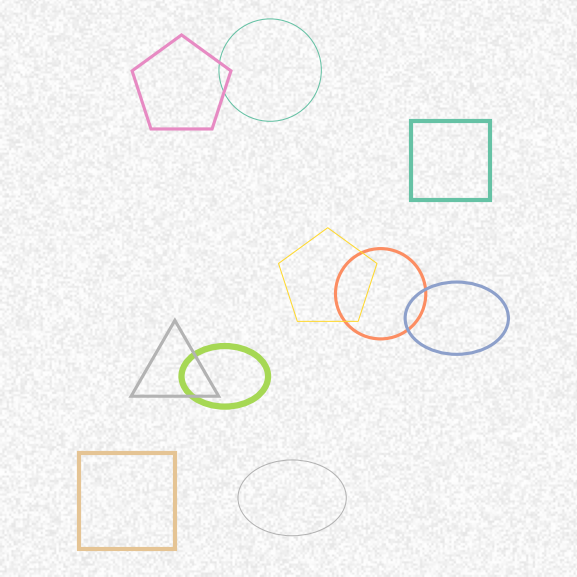[{"shape": "circle", "thickness": 0.5, "radius": 0.44, "center": [0.468, 0.878]}, {"shape": "square", "thickness": 2, "radius": 0.34, "center": [0.78, 0.721]}, {"shape": "circle", "thickness": 1.5, "radius": 0.39, "center": [0.659, 0.49]}, {"shape": "oval", "thickness": 1.5, "radius": 0.45, "center": [0.791, 0.448]}, {"shape": "pentagon", "thickness": 1.5, "radius": 0.45, "center": [0.314, 0.849]}, {"shape": "oval", "thickness": 3, "radius": 0.37, "center": [0.389, 0.347]}, {"shape": "pentagon", "thickness": 0.5, "radius": 0.45, "center": [0.568, 0.515]}, {"shape": "square", "thickness": 2, "radius": 0.41, "center": [0.22, 0.132]}, {"shape": "oval", "thickness": 0.5, "radius": 0.47, "center": [0.506, 0.137]}, {"shape": "triangle", "thickness": 1.5, "radius": 0.44, "center": [0.303, 0.357]}]